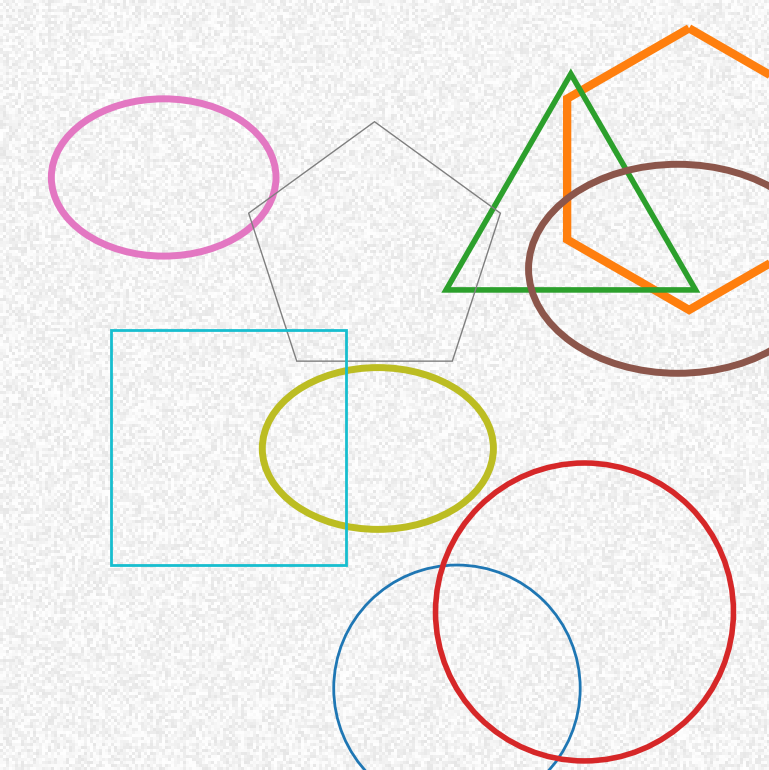[{"shape": "circle", "thickness": 1, "radius": 0.8, "center": [0.593, 0.106]}, {"shape": "hexagon", "thickness": 3, "radius": 0.91, "center": [0.895, 0.78]}, {"shape": "triangle", "thickness": 2, "radius": 0.94, "center": [0.741, 0.717]}, {"shape": "circle", "thickness": 2, "radius": 0.97, "center": [0.759, 0.205]}, {"shape": "oval", "thickness": 2.5, "radius": 0.97, "center": [0.88, 0.651]}, {"shape": "oval", "thickness": 2.5, "radius": 0.73, "center": [0.213, 0.77]}, {"shape": "pentagon", "thickness": 0.5, "radius": 0.86, "center": [0.486, 0.67]}, {"shape": "oval", "thickness": 2.5, "radius": 0.75, "center": [0.491, 0.418]}, {"shape": "square", "thickness": 1, "radius": 0.76, "center": [0.297, 0.419]}]